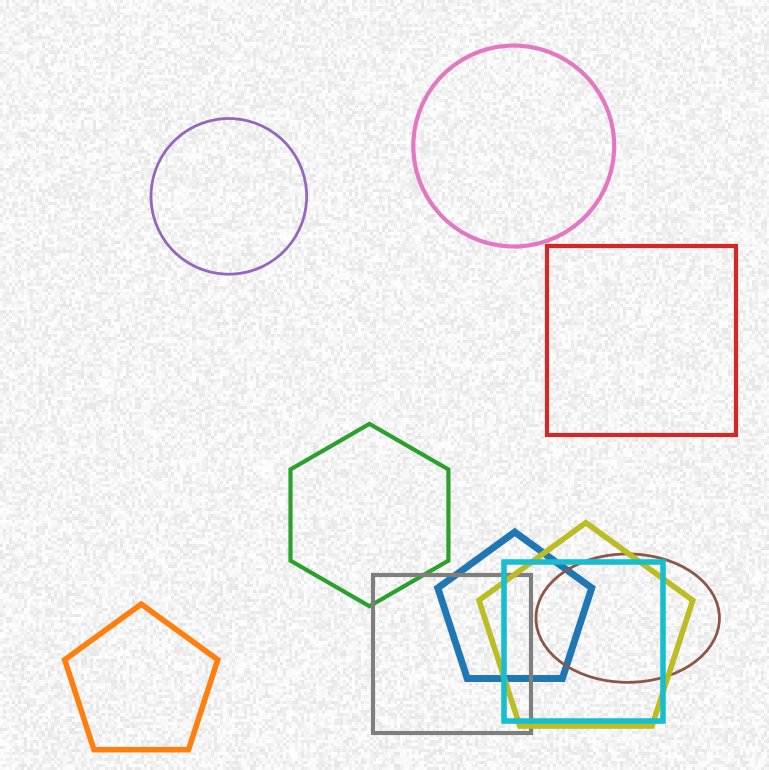[{"shape": "pentagon", "thickness": 2.5, "radius": 0.53, "center": [0.669, 0.204]}, {"shape": "pentagon", "thickness": 2, "radius": 0.52, "center": [0.183, 0.111]}, {"shape": "hexagon", "thickness": 1.5, "radius": 0.59, "center": [0.48, 0.331]}, {"shape": "square", "thickness": 1.5, "radius": 0.61, "center": [0.833, 0.557]}, {"shape": "circle", "thickness": 1, "radius": 0.51, "center": [0.297, 0.745]}, {"shape": "oval", "thickness": 1, "radius": 0.6, "center": [0.815, 0.197]}, {"shape": "circle", "thickness": 1.5, "radius": 0.65, "center": [0.667, 0.81]}, {"shape": "square", "thickness": 1.5, "radius": 0.52, "center": [0.587, 0.151]}, {"shape": "pentagon", "thickness": 2, "radius": 0.73, "center": [0.761, 0.175]}, {"shape": "square", "thickness": 2, "radius": 0.51, "center": [0.758, 0.167]}]